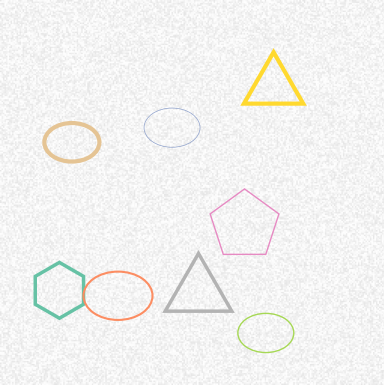[{"shape": "hexagon", "thickness": 2.5, "radius": 0.36, "center": [0.154, 0.246]}, {"shape": "oval", "thickness": 1.5, "radius": 0.45, "center": [0.306, 0.232]}, {"shape": "oval", "thickness": 0.5, "radius": 0.36, "center": [0.447, 0.668]}, {"shape": "pentagon", "thickness": 1, "radius": 0.47, "center": [0.635, 0.415]}, {"shape": "oval", "thickness": 1, "radius": 0.36, "center": [0.69, 0.135]}, {"shape": "triangle", "thickness": 3, "radius": 0.44, "center": [0.711, 0.775]}, {"shape": "oval", "thickness": 3, "radius": 0.36, "center": [0.187, 0.63]}, {"shape": "triangle", "thickness": 2.5, "radius": 0.5, "center": [0.516, 0.242]}]